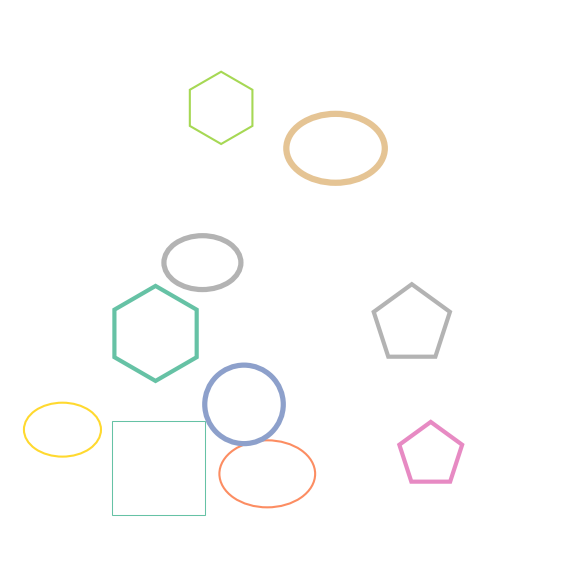[{"shape": "hexagon", "thickness": 2, "radius": 0.41, "center": [0.269, 0.422]}, {"shape": "square", "thickness": 0.5, "radius": 0.4, "center": [0.275, 0.188]}, {"shape": "oval", "thickness": 1, "radius": 0.41, "center": [0.463, 0.179]}, {"shape": "circle", "thickness": 2.5, "radius": 0.34, "center": [0.423, 0.299]}, {"shape": "pentagon", "thickness": 2, "radius": 0.29, "center": [0.746, 0.211]}, {"shape": "hexagon", "thickness": 1, "radius": 0.31, "center": [0.383, 0.812]}, {"shape": "oval", "thickness": 1, "radius": 0.33, "center": [0.108, 0.255]}, {"shape": "oval", "thickness": 3, "radius": 0.43, "center": [0.581, 0.742]}, {"shape": "pentagon", "thickness": 2, "radius": 0.35, "center": [0.713, 0.438]}, {"shape": "oval", "thickness": 2.5, "radius": 0.33, "center": [0.351, 0.544]}]